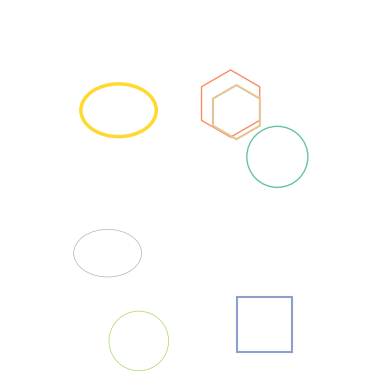[{"shape": "circle", "thickness": 1, "radius": 0.4, "center": [0.72, 0.593]}, {"shape": "hexagon", "thickness": 1, "radius": 0.44, "center": [0.599, 0.731]}, {"shape": "square", "thickness": 1.5, "radius": 0.35, "center": [0.687, 0.157]}, {"shape": "circle", "thickness": 0.5, "radius": 0.39, "center": [0.361, 0.114]}, {"shape": "oval", "thickness": 2.5, "radius": 0.49, "center": [0.308, 0.714]}, {"shape": "hexagon", "thickness": 1.5, "radius": 0.35, "center": [0.614, 0.709]}, {"shape": "oval", "thickness": 0.5, "radius": 0.44, "center": [0.28, 0.342]}]